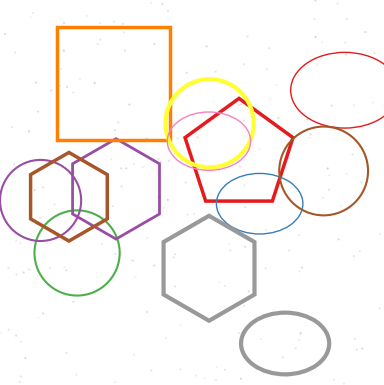[{"shape": "pentagon", "thickness": 2.5, "radius": 0.74, "center": [0.621, 0.597]}, {"shape": "oval", "thickness": 1, "radius": 0.7, "center": [0.896, 0.766]}, {"shape": "oval", "thickness": 1, "radius": 0.56, "center": [0.674, 0.471]}, {"shape": "circle", "thickness": 1.5, "radius": 0.55, "center": [0.2, 0.343]}, {"shape": "hexagon", "thickness": 2, "radius": 0.65, "center": [0.301, 0.509]}, {"shape": "circle", "thickness": 1.5, "radius": 0.53, "center": [0.105, 0.479]}, {"shape": "square", "thickness": 2.5, "radius": 0.74, "center": [0.294, 0.783]}, {"shape": "circle", "thickness": 3, "radius": 0.57, "center": [0.544, 0.68]}, {"shape": "hexagon", "thickness": 2.5, "radius": 0.58, "center": [0.179, 0.489]}, {"shape": "circle", "thickness": 1.5, "radius": 0.58, "center": [0.841, 0.556]}, {"shape": "oval", "thickness": 1, "radius": 0.54, "center": [0.543, 0.633]}, {"shape": "hexagon", "thickness": 3, "radius": 0.68, "center": [0.543, 0.303]}, {"shape": "oval", "thickness": 3, "radius": 0.57, "center": [0.741, 0.108]}]